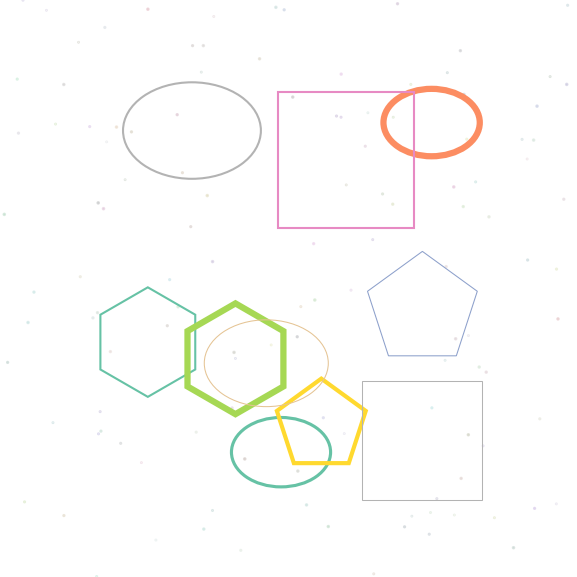[{"shape": "hexagon", "thickness": 1, "radius": 0.47, "center": [0.256, 0.407]}, {"shape": "oval", "thickness": 1.5, "radius": 0.43, "center": [0.487, 0.216]}, {"shape": "oval", "thickness": 3, "radius": 0.42, "center": [0.747, 0.787]}, {"shape": "pentagon", "thickness": 0.5, "radius": 0.5, "center": [0.731, 0.464]}, {"shape": "square", "thickness": 1, "radius": 0.59, "center": [0.598, 0.722]}, {"shape": "hexagon", "thickness": 3, "radius": 0.48, "center": [0.408, 0.378]}, {"shape": "pentagon", "thickness": 2, "radius": 0.4, "center": [0.556, 0.263]}, {"shape": "oval", "thickness": 0.5, "radius": 0.54, "center": [0.461, 0.37]}, {"shape": "square", "thickness": 0.5, "radius": 0.52, "center": [0.731, 0.236]}, {"shape": "oval", "thickness": 1, "radius": 0.6, "center": [0.332, 0.773]}]